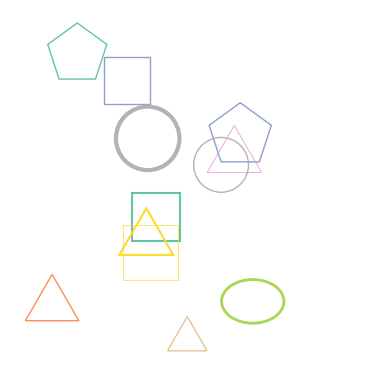[{"shape": "square", "thickness": 1.5, "radius": 0.31, "center": [0.404, 0.436]}, {"shape": "pentagon", "thickness": 1, "radius": 0.4, "center": [0.201, 0.86]}, {"shape": "triangle", "thickness": 1, "radius": 0.4, "center": [0.135, 0.207]}, {"shape": "square", "thickness": 1, "radius": 0.3, "center": [0.33, 0.791]}, {"shape": "pentagon", "thickness": 1, "radius": 0.42, "center": [0.624, 0.648]}, {"shape": "triangle", "thickness": 0.5, "radius": 0.41, "center": [0.609, 0.593]}, {"shape": "oval", "thickness": 2, "radius": 0.41, "center": [0.657, 0.217]}, {"shape": "square", "thickness": 0.5, "radius": 0.35, "center": [0.39, 0.344]}, {"shape": "triangle", "thickness": 1.5, "radius": 0.4, "center": [0.38, 0.378]}, {"shape": "triangle", "thickness": 1, "radius": 0.3, "center": [0.486, 0.118]}, {"shape": "circle", "thickness": 1, "radius": 0.36, "center": [0.574, 0.572]}, {"shape": "circle", "thickness": 3, "radius": 0.41, "center": [0.384, 0.641]}]